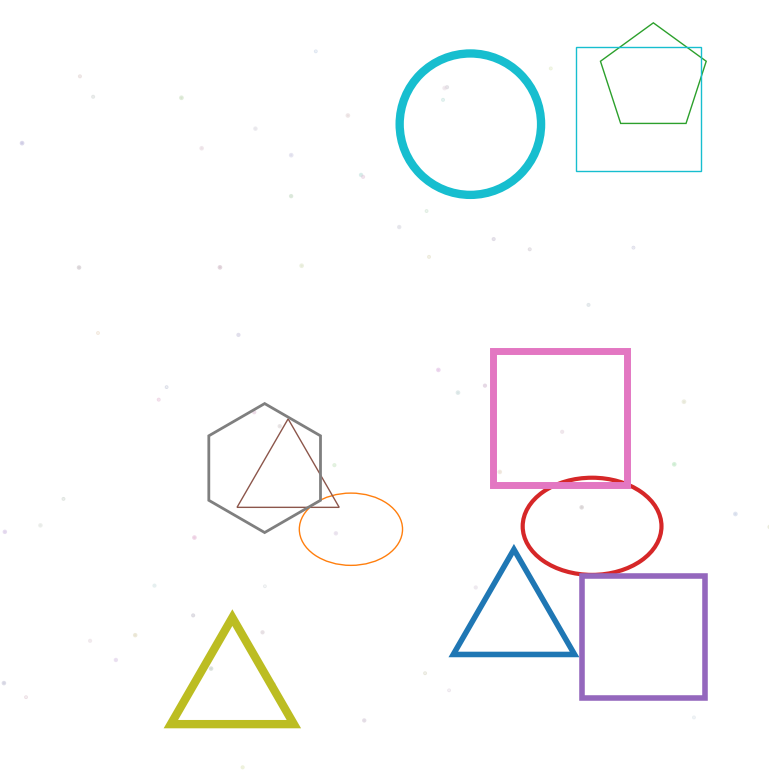[{"shape": "triangle", "thickness": 2, "radius": 0.45, "center": [0.667, 0.196]}, {"shape": "oval", "thickness": 0.5, "radius": 0.34, "center": [0.456, 0.313]}, {"shape": "pentagon", "thickness": 0.5, "radius": 0.36, "center": [0.849, 0.898]}, {"shape": "oval", "thickness": 1.5, "radius": 0.45, "center": [0.769, 0.316]}, {"shape": "square", "thickness": 2, "radius": 0.4, "center": [0.836, 0.173]}, {"shape": "triangle", "thickness": 0.5, "radius": 0.38, "center": [0.374, 0.379]}, {"shape": "square", "thickness": 2.5, "radius": 0.43, "center": [0.727, 0.458]}, {"shape": "hexagon", "thickness": 1, "radius": 0.42, "center": [0.344, 0.392]}, {"shape": "triangle", "thickness": 3, "radius": 0.46, "center": [0.302, 0.106]}, {"shape": "circle", "thickness": 3, "radius": 0.46, "center": [0.611, 0.839]}, {"shape": "square", "thickness": 0.5, "radius": 0.4, "center": [0.829, 0.858]}]